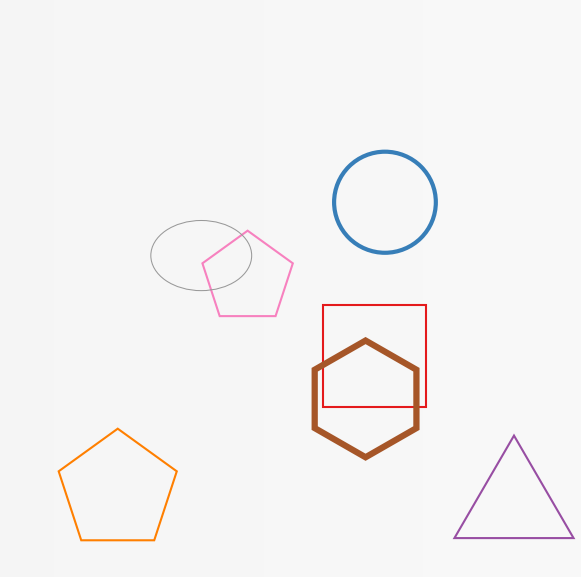[{"shape": "square", "thickness": 1, "radius": 0.44, "center": [0.644, 0.383]}, {"shape": "circle", "thickness": 2, "radius": 0.44, "center": [0.662, 0.649]}, {"shape": "triangle", "thickness": 1, "radius": 0.59, "center": [0.884, 0.127]}, {"shape": "pentagon", "thickness": 1, "radius": 0.53, "center": [0.203, 0.15]}, {"shape": "hexagon", "thickness": 3, "radius": 0.51, "center": [0.629, 0.308]}, {"shape": "pentagon", "thickness": 1, "radius": 0.41, "center": [0.426, 0.518]}, {"shape": "oval", "thickness": 0.5, "radius": 0.43, "center": [0.346, 0.557]}]